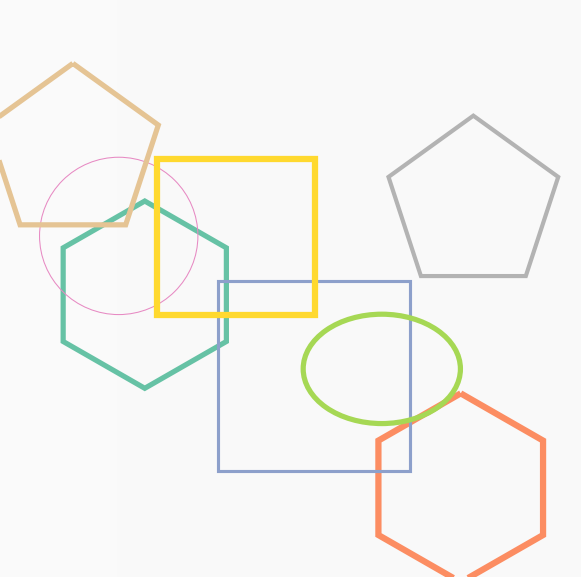[{"shape": "hexagon", "thickness": 2.5, "radius": 0.81, "center": [0.249, 0.489]}, {"shape": "hexagon", "thickness": 3, "radius": 0.82, "center": [0.793, 0.154]}, {"shape": "square", "thickness": 1.5, "radius": 0.82, "center": [0.54, 0.348]}, {"shape": "circle", "thickness": 0.5, "radius": 0.68, "center": [0.204, 0.591]}, {"shape": "oval", "thickness": 2.5, "radius": 0.68, "center": [0.657, 0.36]}, {"shape": "square", "thickness": 3, "radius": 0.68, "center": [0.405, 0.589]}, {"shape": "pentagon", "thickness": 2.5, "radius": 0.77, "center": [0.125, 0.735]}, {"shape": "pentagon", "thickness": 2, "radius": 0.77, "center": [0.814, 0.645]}]